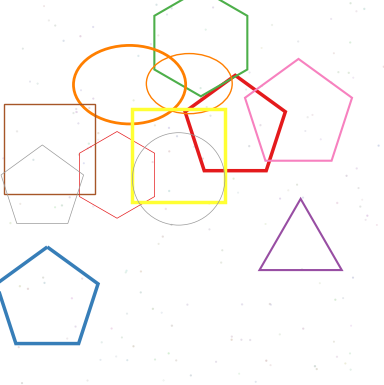[{"shape": "hexagon", "thickness": 0.5, "radius": 0.56, "center": [0.304, 0.546]}, {"shape": "pentagon", "thickness": 2.5, "radius": 0.68, "center": [0.611, 0.667]}, {"shape": "pentagon", "thickness": 2.5, "radius": 0.69, "center": [0.123, 0.22]}, {"shape": "hexagon", "thickness": 1.5, "radius": 0.7, "center": [0.522, 0.889]}, {"shape": "triangle", "thickness": 1.5, "radius": 0.62, "center": [0.781, 0.36]}, {"shape": "oval", "thickness": 2, "radius": 0.73, "center": [0.337, 0.78]}, {"shape": "oval", "thickness": 1, "radius": 0.56, "center": [0.492, 0.783]}, {"shape": "square", "thickness": 2.5, "radius": 0.61, "center": [0.464, 0.596]}, {"shape": "square", "thickness": 1, "radius": 0.59, "center": [0.129, 0.613]}, {"shape": "pentagon", "thickness": 1.5, "radius": 0.73, "center": [0.775, 0.701]}, {"shape": "circle", "thickness": 0.5, "radius": 0.6, "center": [0.464, 0.535]}, {"shape": "pentagon", "thickness": 0.5, "radius": 0.56, "center": [0.11, 0.511]}]